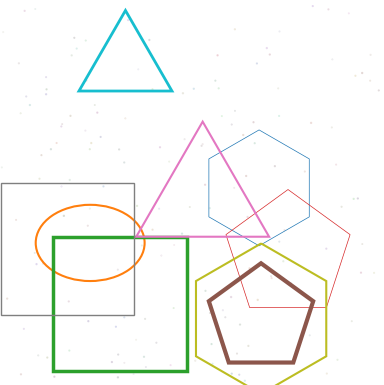[{"shape": "hexagon", "thickness": 0.5, "radius": 0.75, "center": [0.673, 0.512]}, {"shape": "oval", "thickness": 1.5, "radius": 0.71, "center": [0.234, 0.369]}, {"shape": "square", "thickness": 2.5, "radius": 0.87, "center": [0.313, 0.21]}, {"shape": "pentagon", "thickness": 0.5, "radius": 0.85, "center": [0.748, 0.338]}, {"shape": "pentagon", "thickness": 3, "radius": 0.71, "center": [0.678, 0.174]}, {"shape": "triangle", "thickness": 1.5, "radius": 1.0, "center": [0.526, 0.485]}, {"shape": "square", "thickness": 1, "radius": 0.86, "center": [0.175, 0.354]}, {"shape": "hexagon", "thickness": 1.5, "radius": 0.98, "center": [0.678, 0.172]}, {"shape": "triangle", "thickness": 2, "radius": 0.7, "center": [0.326, 0.833]}]